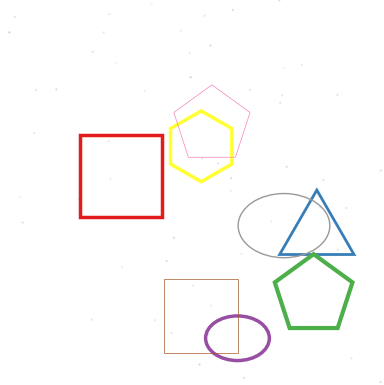[{"shape": "square", "thickness": 2.5, "radius": 0.53, "center": [0.314, 0.544]}, {"shape": "triangle", "thickness": 2, "radius": 0.56, "center": [0.823, 0.395]}, {"shape": "pentagon", "thickness": 3, "radius": 0.53, "center": [0.815, 0.234]}, {"shape": "oval", "thickness": 2.5, "radius": 0.41, "center": [0.617, 0.121]}, {"shape": "hexagon", "thickness": 2.5, "radius": 0.46, "center": [0.523, 0.62]}, {"shape": "square", "thickness": 0.5, "radius": 0.48, "center": [0.522, 0.18]}, {"shape": "pentagon", "thickness": 0.5, "radius": 0.52, "center": [0.55, 0.676]}, {"shape": "oval", "thickness": 1, "radius": 0.6, "center": [0.738, 0.414]}]